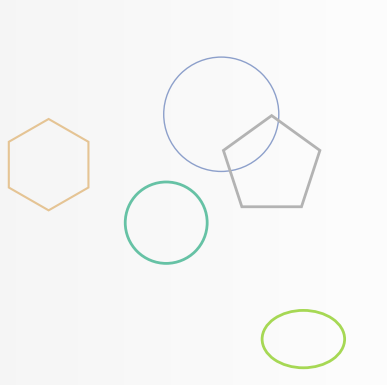[{"shape": "circle", "thickness": 2, "radius": 0.53, "center": [0.429, 0.422]}, {"shape": "circle", "thickness": 1, "radius": 0.74, "center": [0.571, 0.703]}, {"shape": "oval", "thickness": 2, "radius": 0.53, "center": [0.783, 0.119]}, {"shape": "hexagon", "thickness": 1.5, "radius": 0.59, "center": [0.125, 0.572]}, {"shape": "pentagon", "thickness": 2, "radius": 0.65, "center": [0.701, 0.569]}]